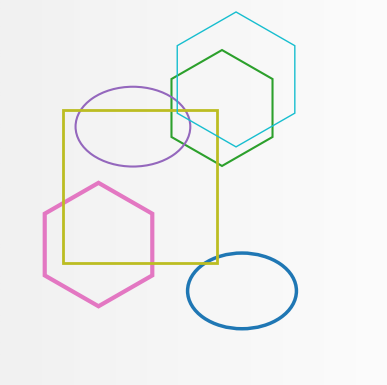[{"shape": "oval", "thickness": 2.5, "radius": 0.7, "center": [0.625, 0.244]}, {"shape": "hexagon", "thickness": 1.5, "radius": 0.75, "center": [0.573, 0.719]}, {"shape": "oval", "thickness": 1.5, "radius": 0.74, "center": [0.343, 0.671]}, {"shape": "hexagon", "thickness": 3, "radius": 0.8, "center": [0.254, 0.365]}, {"shape": "square", "thickness": 2, "radius": 0.99, "center": [0.36, 0.516]}, {"shape": "hexagon", "thickness": 1, "radius": 0.88, "center": [0.609, 0.794]}]